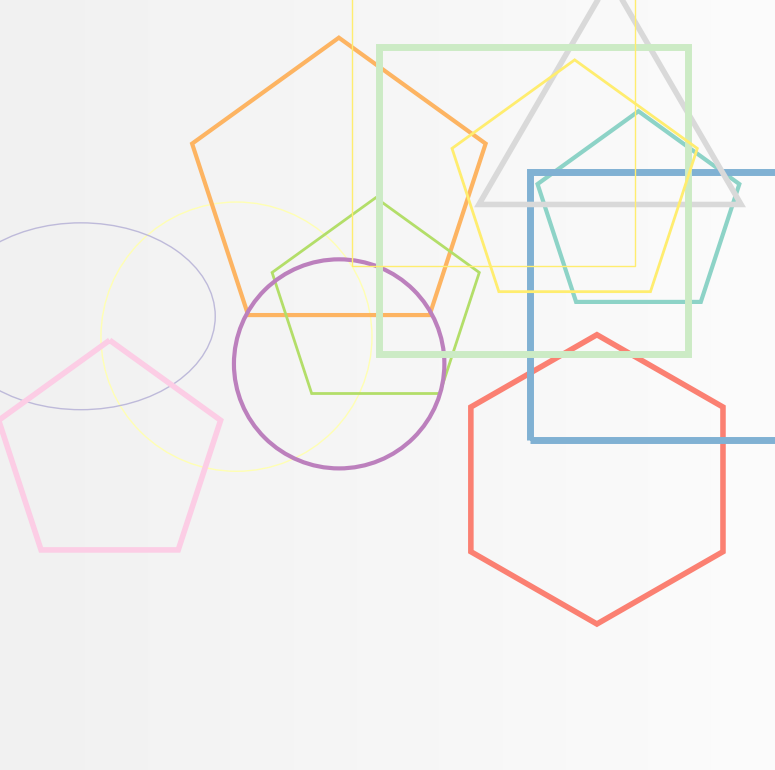[{"shape": "pentagon", "thickness": 1.5, "radius": 0.68, "center": [0.824, 0.719]}, {"shape": "circle", "thickness": 0.5, "radius": 0.87, "center": [0.305, 0.563]}, {"shape": "oval", "thickness": 0.5, "radius": 0.87, "center": [0.104, 0.589]}, {"shape": "hexagon", "thickness": 2, "radius": 0.94, "center": [0.77, 0.377]}, {"shape": "square", "thickness": 2.5, "radius": 0.87, "center": [0.858, 0.603]}, {"shape": "pentagon", "thickness": 1.5, "radius": 1.0, "center": [0.437, 0.752]}, {"shape": "pentagon", "thickness": 1, "radius": 0.7, "center": [0.485, 0.603]}, {"shape": "pentagon", "thickness": 2, "radius": 0.75, "center": [0.141, 0.408]}, {"shape": "triangle", "thickness": 2, "radius": 0.98, "center": [0.787, 0.832]}, {"shape": "circle", "thickness": 1.5, "radius": 0.68, "center": [0.438, 0.527]}, {"shape": "square", "thickness": 2.5, "radius": 1.0, "center": [0.688, 0.74]}, {"shape": "square", "thickness": 0.5, "radius": 0.91, "center": [0.637, 0.837]}, {"shape": "pentagon", "thickness": 1, "radius": 0.83, "center": [0.741, 0.756]}]